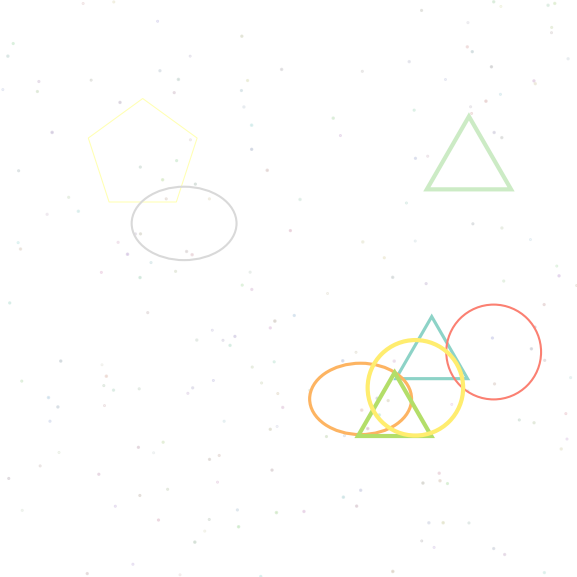[{"shape": "triangle", "thickness": 1.5, "radius": 0.36, "center": [0.748, 0.379]}, {"shape": "pentagon", "thickness": 0.5, "radius": 0.5, "center": [0.247, 0.729]}, {"shape": "circle", "thickness": 1, "radius": 0.41, "center": [0.855, 0.39]}, {"shape": "oval", "thickness": 1.5, "radius": 0.44, "center": [0.624, 0.308]}, {"shape": "triangle", "thickness": 2, "radius": 0.37, "center": [0.683, 0.281]}, {"shape": "oval", "thickness": 1, "radius": 0.45, "center": [0.319, 0.612]}, {"shape": "triangle", "thickness": 2, "radius": 0.42, "center": [0.812, 0.713]}, {"shape": "circle", "thickness": 2, "radius": 0.41, "center": [0.719, 0.328]}]